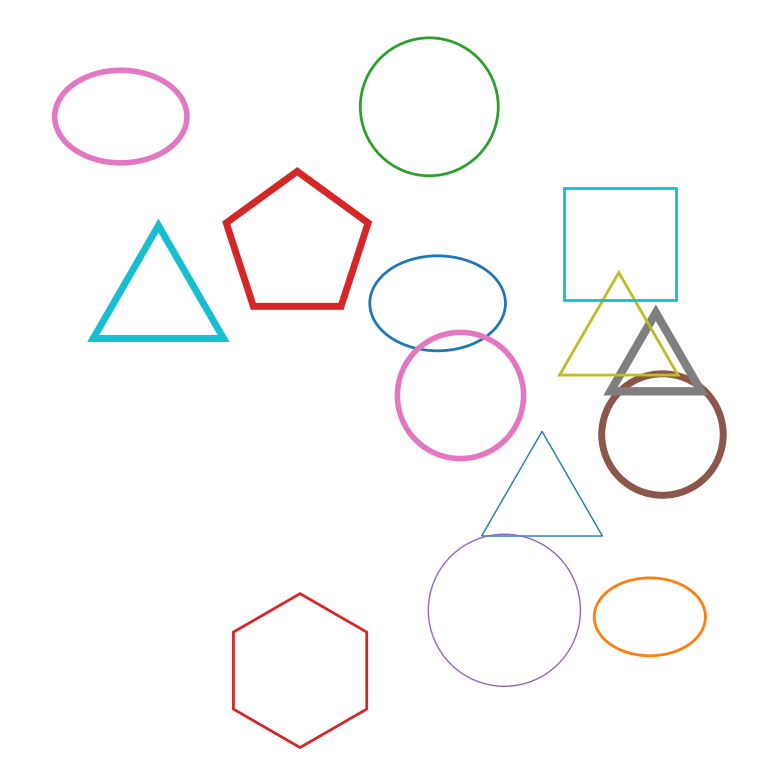[{"shape": "triangle", "thickness": 0.5, "radius": 0.45, "center": [0.704, 0.349]}, {"shape": "oval", "thickness": 1, "radius": 0.44, "center": [0.568, 0.606]}, {"shape": "oval", "thickness": 1, "radius": 0.36, "center": [0.844, 0.199]}, {"shape": "circle", "thickness": 1, "radius": 0.45, "center": [0.557, 0.861]}, {"shape": "pentagon", "thickness": 2.5, "radius": 0.48, "center": [0.386, 0.681]}, {"shape": "hexagon", "thickness": 1, "radius": 0.5, "center": [0.39, 0.129]}, {"shape": "circle", "thickness": 0.5, "radius": 0.49, "center": [0.655, 0.207]}, {"shape": "circle", "thickness": 2.5, "radius": 0.39, "center": [0.86, 0.436]}, {"shape": "circle", "thickness": 2, "radius": 0.41, "center": [0.598, 0.486]}, {"shape": "oval", "thickness": 2, "radius": 0.43, "center": [0.157, 0.849]}, {"shape": "triangle", "thickness": 3, "radius": 0.34, "center": [0.852, 0.526]}, {"shape": "triangle", "thickness": 1, "radius": 0.44, "center": [0.804, 0.557]}, {"shape": "triangle", "thickness": 2.5, "radius": 0.49, "center": [0.206, 0.609]}, {"shape": "square", "thickness": 1, "radius": 0.36, "center": [0.805, 0.683]}]